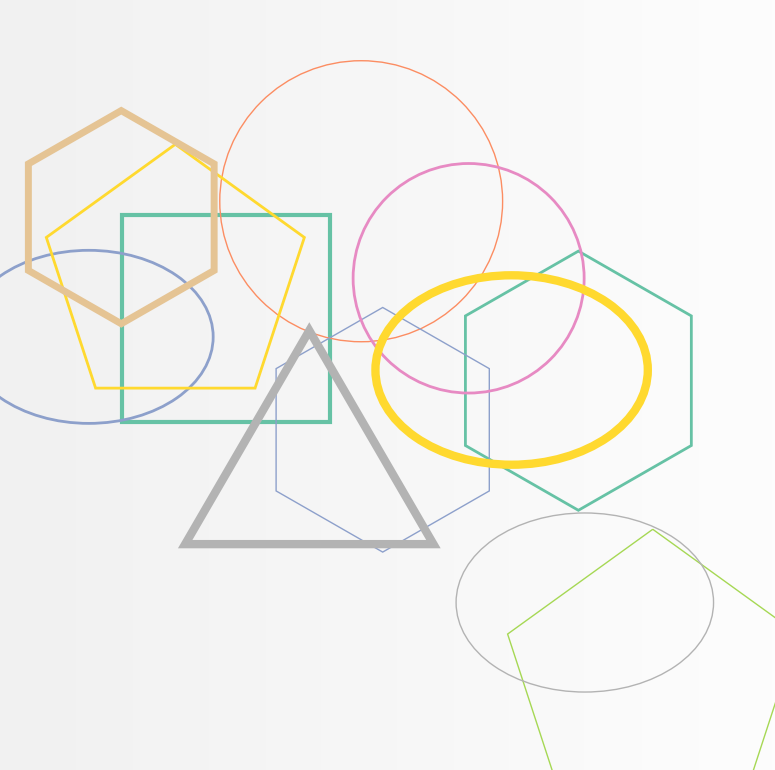[{"shape": "square", "thickness": 1.5, "radius": 0.67, "center": [0.292, 0.586]}, {"shape": "hexagon", "thickness": 1, "radius": 0.84, "center": [0.746, 0.506]}, {"shape": "circle", "thickness": 0.5, "radius": 0.91, "center": [0.466, 0.739]}, {"shape": "hexagon", "thickness": 0.5, "radius": 0.79, "center": [0.494, 0.442]}, {"shape": "oval", "thickness": 1, "radius": 0.8, "center": [0.115, 0.563]}, {"shape": "circle", "thickness": 1, "radius": 0.75, "center": [0.605, 0.639]}, {"shape": "pentagon", "thickness": 0.5, "radius": 0.98, "center": [0.842, 0.116]}, {"shape": "oval", "thickness": 3, "radius": 0.88, "center": [0.66, 0.519]}, {"shape": "pentagon", "thickness": 1, "radius": 0.88, "center": [0.226, 0.638]}, {"shape": "hexagon", "thickness": 2.5, "radius": 0.69, "center": [0.156, 0.718]}, {"shape": "triangle", "thickness": 3, "radius": 0.92, "center": [0.399, 0.386]}, {"shape": "oval", "thickness": 0.5, "radius": 0.83, "center": [0.755, 0.218]}]